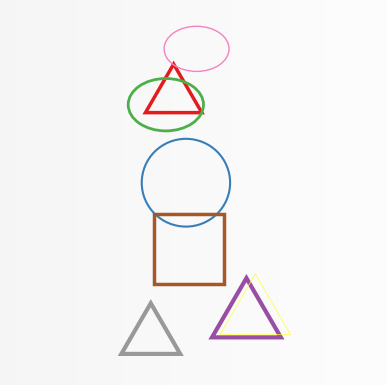[{"shape": "triangle", "thickness": 2.5, "radius": 0.42, "center": [0.448, 0.749]}, {"shape": "circle", "thickness": 1.5, "radius": 0.57, "center": [0.48, 0.525]}, {"shape": "oval", "thickness": 2, "radius": 0.49, "center": [0.428, 0.728]}, {"shape": "triangle", "thickness": 3, "radius": 0.51, "center": [0.636, 0.175]}, {"shape": "triangle", "thickness": 0.5, "radius": 0.53, "center": [0.659, 0.183]}, {"shape": "square", "thickness": 2.5, "radius": 0.45, "center": [0.488, 0.352]}, {"shape": "oval", "thickness": 1, "radius": 0.42, "center": [0.507, 0.873]}, {"shape": "triangle", "thickness": 3, "radius": 0.44, "center": [0.389, 0.125]}]